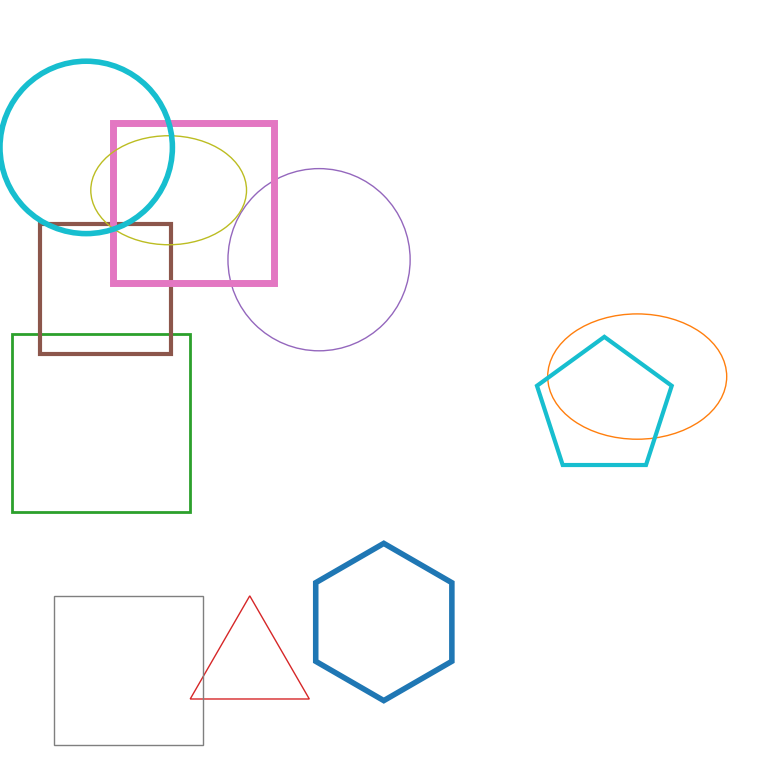[{"shape": "hexagon", "thickness": 2, "radius": 0.51, "center": [0.498, 0.192]}, {"shape": "oval", "thickness": 0.5, "radius": 0.58, "center": [0.828, 0.511]}, {"shape": "square", "thickness": 1, "radius": 0.58, "center": [0.131, 0.451]}, {"shape": "triangle", "thickness": 0.5, "radius": 0.45, "center": [0.324, 0.137]}, {"shape": "circle", "thickness": 0.5, "radius": 0.59, "center": [0.414, 0.663]}, {"shape": "square", "thickness": 1.5, "radius": 0.42, "center": [0.137, 0.625]}, {"shape": "square", "thickness": 2.5, "radius": 0.52, "center": [0.252, 0.736]}, {"shape": "square", "thickness": 0.5, "radius": 0.48, "center": [0.167, 0.129]}, {"shape": "oval", "thickness": 0.5, "radius": 0.51, "center": [0.219, 0.753]}, {"shape": "pentagon", "thickness": 1.5, "radius": 0.46, "center": [0.785, 0.471]}, {"shape": "circle", "thickness": 2, "radius": 0.56, "center": [0.112, 0.809]}]